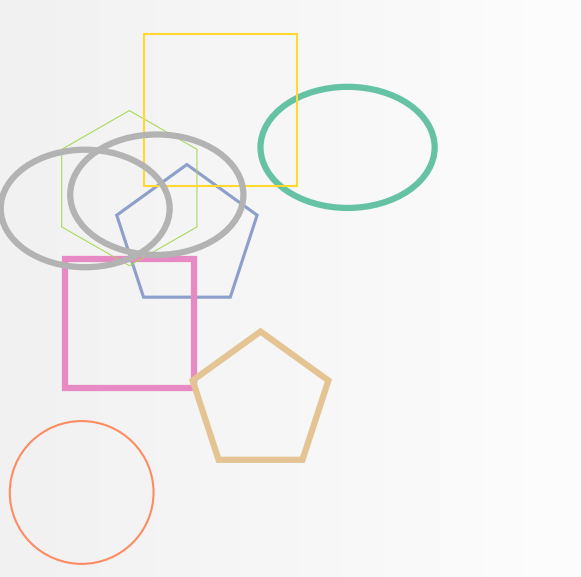[{"shape": "oval", "thickness": 3, "radius": 0.75, "center": [0.598, 0.744]}, {"shape": "circle", "thickness": 1, "radius": 0.62, "center": [0.141, 0.146]}, {"shape": "pentagon", "thickness": 1.5, "radius": 0.63, "center": [0.322, 0.587]}, {"shape": "square", "thickness": 3, "radius": 0.56, "center": [0.223, 0.439]}, {"shape": "hexagon", "thickness": 0.5, "radius": 0.67, "center": [0.223, 0.673]}, {"shape": "square", "thickness": 1, "radius": 0.66, "center": [0.379, 0.809]}, {"shape": "pentagon", "thickness": 3, "radius": 0.61, "center": [0.448, 0.302]}, {"shape": "oval", "thickness": 3, "radius": 0.73, "center": [0.147, 0.638]}, {"shape": "oval", "thickness": 3, "radius": 0.74, "center": [0.27, 0.662]}]